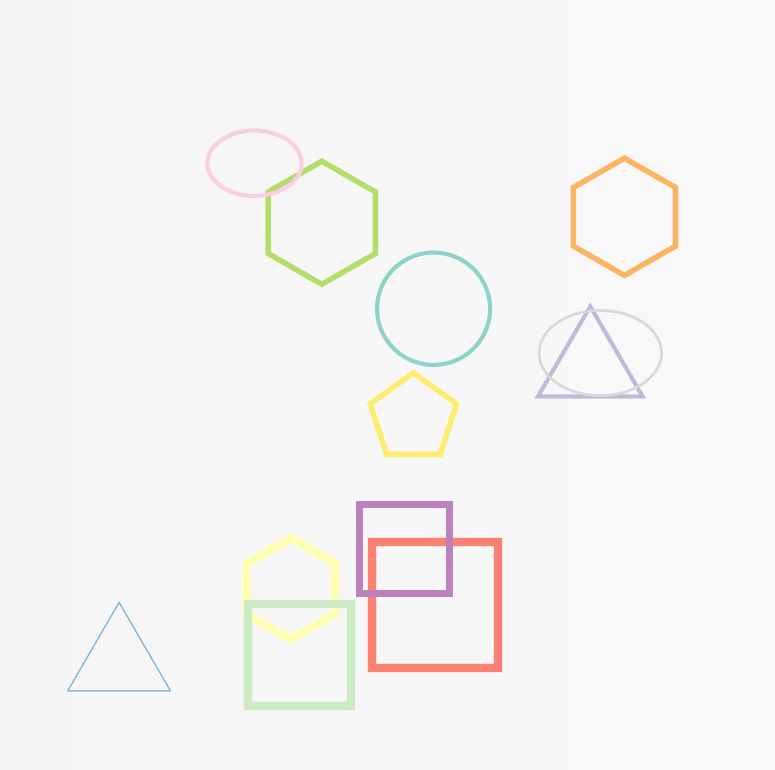[{"shape": "circle", "thickness": 1.5, "radius": 0.36, "center": [0.559, 0.599]}, {"shape": "hexagon", "thickness": 3, "radius": 0.33, "center": [0.375, 0.235]}, {"shape": "triangle", "thickness": 1.5, "radius": 0.39, "center": [0.762, 0.524]}, {"shape": "square", "thickness": 3, "radius": 0.41, "center": [0.561, 0.214]}, {"shape": "triangle", "thickness": 0.5, "radius": 0.38, "center": [0.154, 0.141]}, {"shape": "hexagon", "thickness": 2, "radius": 0.38, "center": [0.806, 0.718]}, {"shape": "hexagon", "thickness": 2, "radius": 0.4, "center": [0.415, 0.711]}, {"shape": "oval", "thickness": 1.5, "radius": 0.3, "center": [0.328, 0.788]}, {"shape": "oval", "thickness": 1, "radius": 0.39, "center": [0.775, 0.542]}, {"shape": "square", "thickness": 2.5, "radius": 0.29, "center": [0.521, 0.287]}, {"shape": "square", "thickness": 3, "radius": 0.33, "center": [0.387, 0.149]}, {"shape": "pentagon", "thickness": 2, "radius": 0.29, "center": [0.533, 0.457]}]